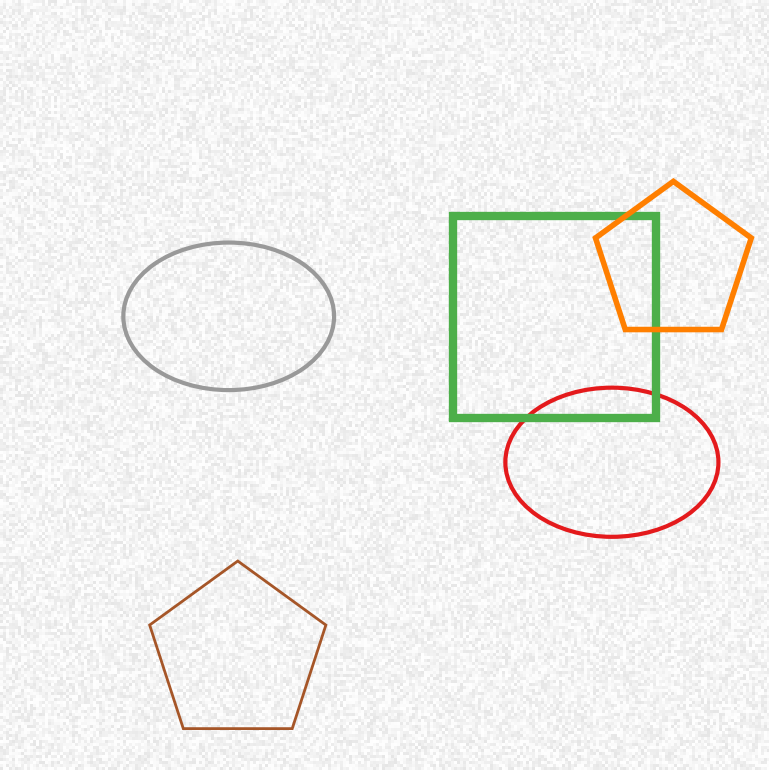[{"shape": "oval", "thickness": 1.5, "radius": 0.69, "center": [0.795, 0.4]}, {"shape": "square", "thickness": 3, "radius": 0.66, "center": [0.72, 0.589]}, {"shape": "pentagon", "thickness": 2, "radius": 0.53, "center": [0.875, 0.658]}, {"shape": "pentagon", "thickness": 1, "radius": 0.6, "center": [0.309, 0.151]}, {"shape": "oval", "thickness": 1.5, "radius": 0.68, "center": [0.297, 0.589]}]